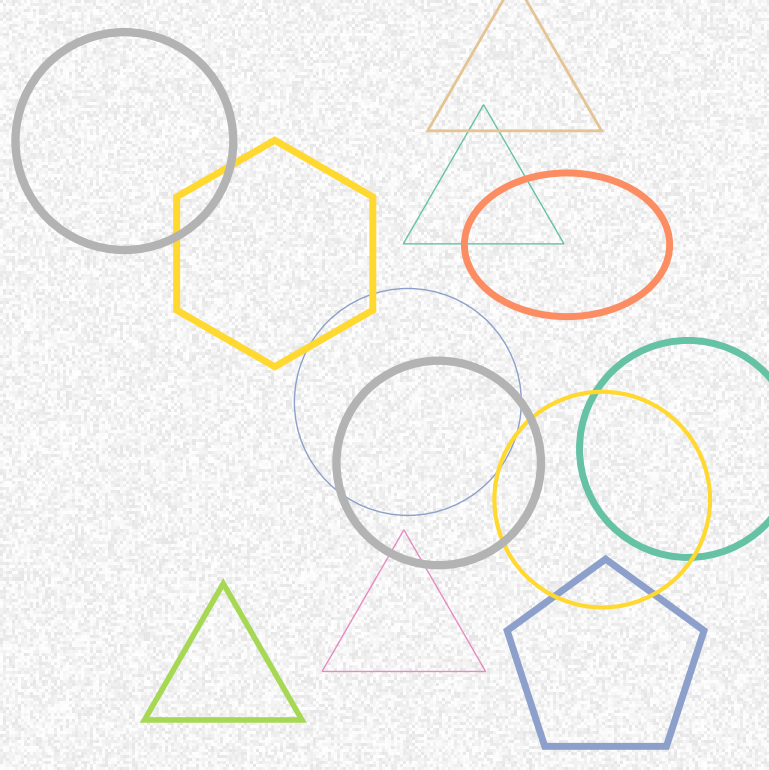[{"shape": "circle", "thickness": 2.5, "radius": 0.7, "center": [0.894, 0.417]}, {"shape": "triangle", "thickness": 0.5, "radius": 0.6, "center": [0.628, 0.744]}, {"shape": "oval", "thickness": 2.5, "radius": 0.67, "center": [0.736, 0.682]}, {"shape": "circle", "thickness": 0.5, "radius": 0.74, "center": [0.53, 0.478]}, {"shape": "pentagon", "thickness": 2.5, "radius": 0.67, "center": [0.786, 0.139]}, {"shape": "triangle", "thickness": 0.5, "radius": 0.61, "center": [0.524, 0.189]}, {"shape": "triangle", "thickness": 2, "radius": 0.59, "center": [0.29, 0.124]}, {"shape": "hexagon", "thickness": 2.5, "radius": 0.74, "center": [0.357, 0.671]}, {"shape": "circle", "thickness": 1.5, "radius": 0.7, "center": [0.782, 0.351]}, {"shape": "triangle", "thickness": 1, "radius": 0.65, "center": [0.668, 0.895]}, {"shape": "circle", "thickness": 3, "radius": 0.66, "center": [0.57, 0.399]}, {"shape": "circle", "thickness": 3, "radius": 0.71, "center": [0.162, 0.817]}]